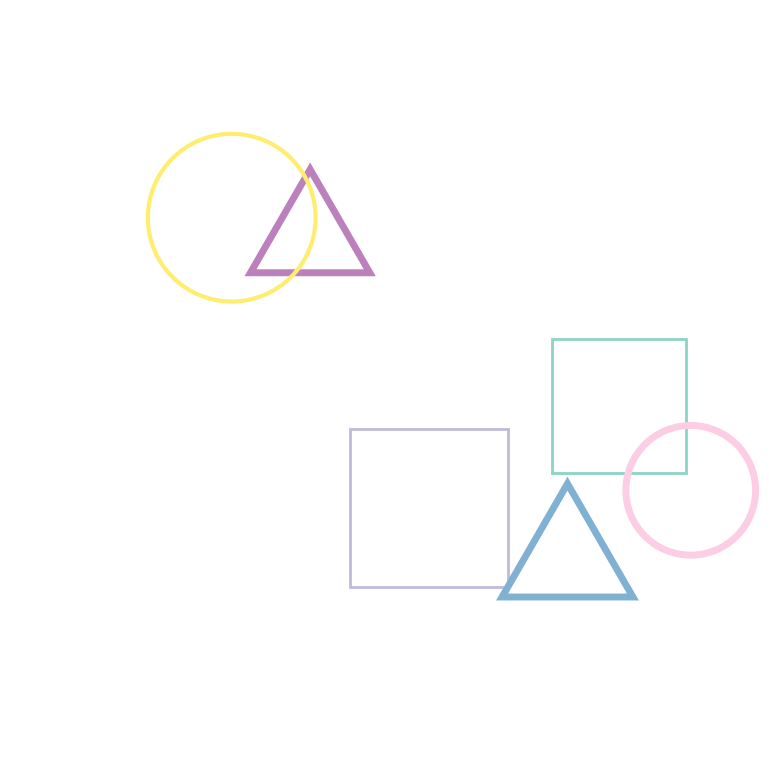[{"shape": "square", "thickness": 1, "radius": 0.43, "center": [0.803, 0.473]}, {"shape": "square", "thickness": 1, "radius": 0.51, "center": [0.557, 0.34]}, {"shape": "triangle", "thickness": 2.5, "radius": 0.49, "center": [0.737, 0.274]}, {"shape": "circle", "thickness": 2.5, "radius": 0.42, "center": [0.897, 0.363]}, {"shape": "triangle", "thickness": 2.5, "radius": 0.45, "center": [0.403, 0.691]}, {"shape": "circle", "thickness": 1.5, "radius": 0.54, "center": [0.301, 0.717]}]